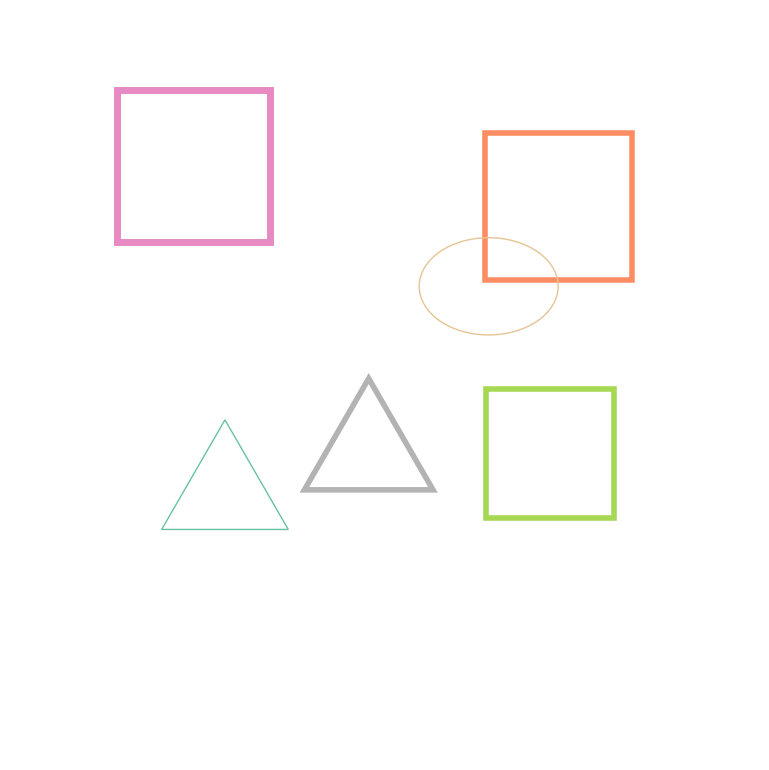[{"shape": "triangle", "thickness": 0.5, "radius": 0.47, "center": [0.292, 0.36]}, {"shape": "square", "thickness": 2, "radius": 0.48, "center": [0.725, 0.732]}, {"shape": "square", "thickness": 2.5, "radius": 0.5, "center": [0.252, 0.784]}, {"shape": "square", "thickness": 2, "radius": 0.42, "center": [0.714, 0.411]}, {"shape": "oval", "thickness": 0.5, "radius": 0.45, "center": [0.635, 0.628]}, {"shape": "triangle", "thickness": 2, "radius": 0.48, "center": [0.479, 0.412]}]